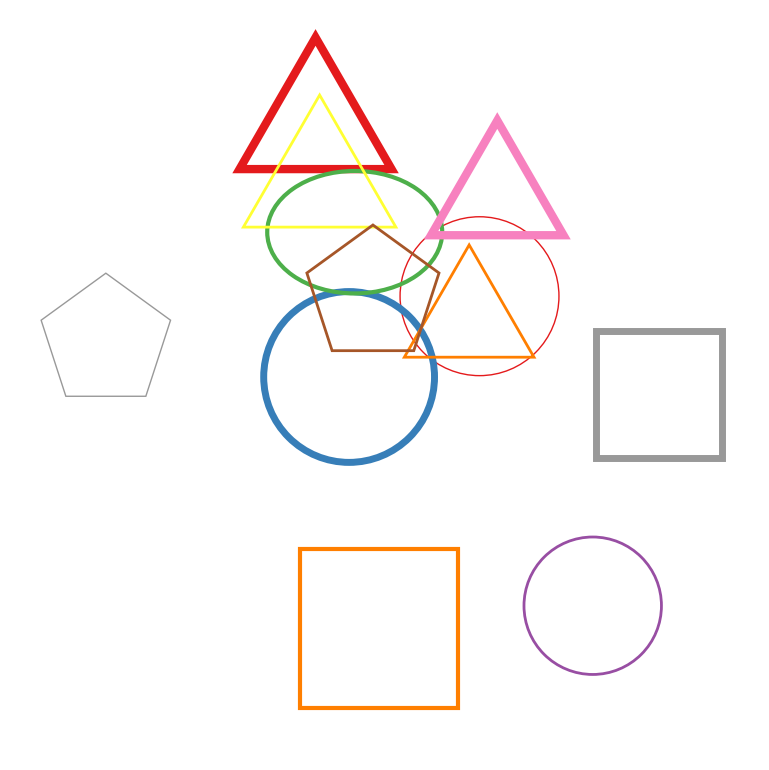[{"shape": "circle", "thickness": 0.5, "radius": 0.52, "center": [0.623, 0.615]}, {"shape": "triangle", "thickness": 3, "radius": 0.57, "center": [0.41, 0.837]}, {"shape": "circle", "thickness": 2.5, "radius": 0.55, "center": [0.453, 0.51]}, {"shape": "oval", "thickness": 1.5, "radius": 0.57, "center": [0.461, 0.698]}, {"shape": "circle", "thickness": 1, "radius": 0.45, "center": [0.77, 0.213]}, {"shape": "square", "thickness": 1.5, "radius": 0.51, "center": [0.492, 0.184]}, {"shape": "triangle", "thickness": 1, "radius": 0.49, "center": [0.609, 0.585]}, {"shape": "triangle", "thickness": 1, "radius": 0.57, "center": [0.415, 0.762]}, {"shape": "pentagon", "thickness": 1, "radius": 0.45, "center": [0.484, 0.618]}, {"shape": "triangle", "thickness": 3, "radius": 0.5, "center": [0.646, 0.744]}, {"shape": "pentagon", "thickness": 0.5, "radius": 0.44, "center": [0.137, 0.557]}, {"shape": "square", "thickness": 2.5, "radius": 0.41, "center": [0.856, 0.487]}]